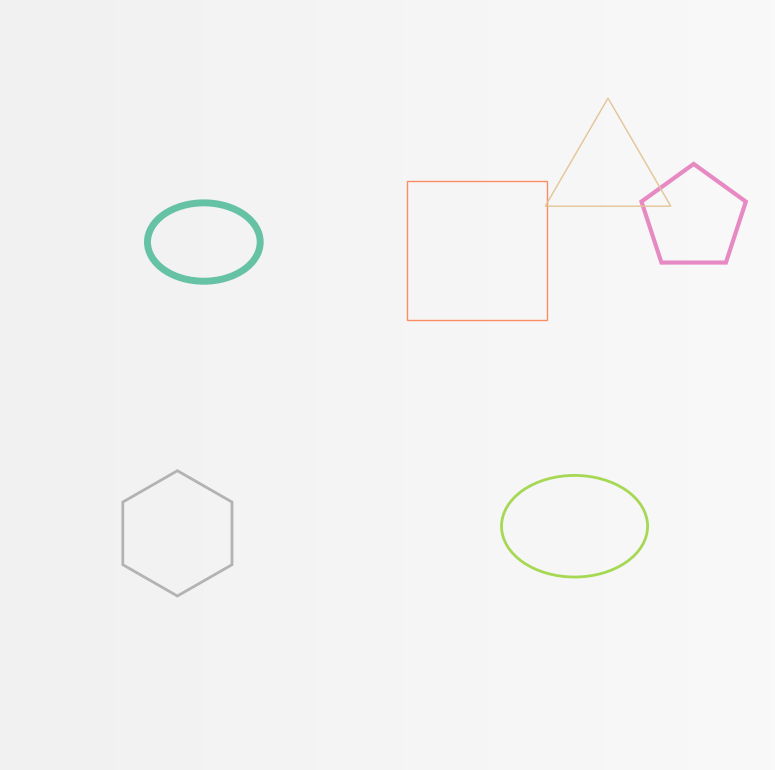[{"shape": "oval", "thickness": 2.5, "radius": 0.36, "center": [0.263, 0.686]}, {"shape": "square", "thickness": 0.5, "radius": 0.45, "center": [0.615, 0.674]}, {"shape": "pentagon", "thickness": 1.5, "radius": 0.35, "center": [0.895, 0.716]}, {"shape": "oval", "thickness": 1, "radius": 0.47, "center": [0.741, 0.317]}, {"shape": "triangle", "thickness": 0.5, "radius": 0.47, "center": [0.785, 0.779]}, {"shape": "hexagon", "thickness": 1, "radius": 0.41, "center": [0.229, 0.307]}]